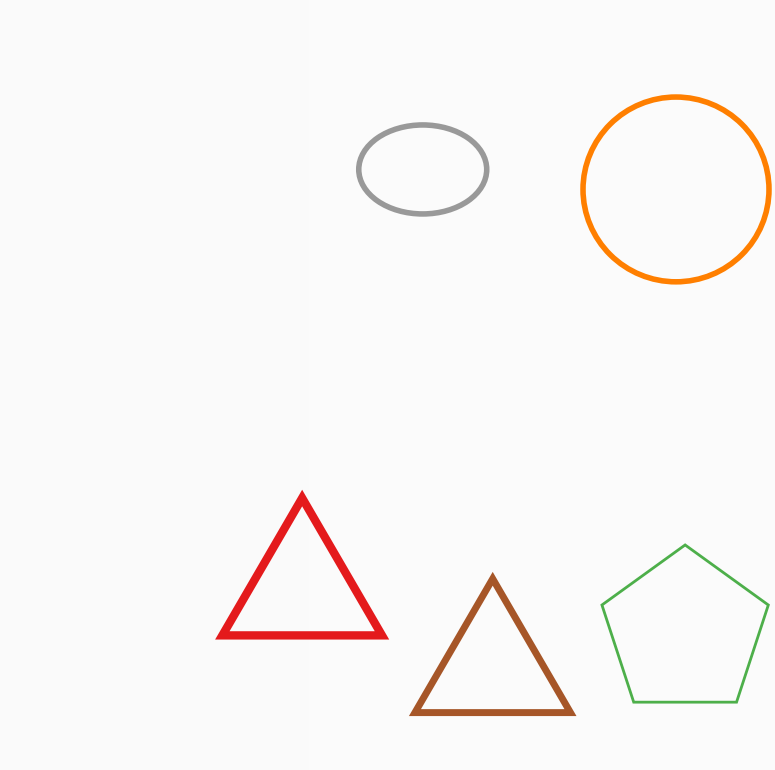[{"shape": "triangle", "thickness": 3, "radius": 0.59, "center": [0.39, 0.234]}, {"shape": "pentagon", "thickness": 1, "radius": 0.56, "center": [0.884, 0.179]}, {"shape": "circle", "thickness": 2, "radius": 0.6, "center": [0.872, 0.754]}, {"shape": "triangle", "thickness": 2.5, "radius": 0.58, "center": [0.636, 0.132]}, {"shape": "oval", "thickness": 2, "radius": 0.41, "center": [0.545, 0.78]}]